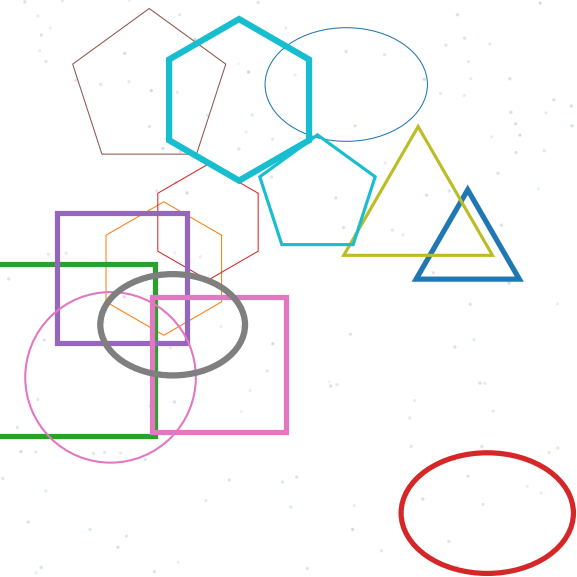[{"shape": "triangle", "thickness": 2.5, "radius": 0.52, "center": [0.81, 0.567]}, {"shape": "oval", "thickness": 0.5, "radius": 0.7, "center": [0.6, 0.853]}, {"shape": "hexagon", "thickness": 0.5, "radius": 0.58, "center": [0.284, 0.534]}, {"shape": "square", "thickness": 2.5, "radius": 0.75, "center": [0.12, 0.393]}, {"shape": "oval", "thickness": 2.5, "radius": 0.75, "center": [0.844, 0.111]}, {"shape": "hexagon", "thickness": 0.5, "radius": 0.5, "center": [0.36, 0.614]}, {"shape": "square", "thickness": 2.5, "radius": 0.56, "center": [0.211, 0.517]}, {"shape": "pentagon", "thickness": 0.5, "radius": 0.7, "center": [0.258, 0.845]}, {"shape": "square", "thickness": 2.5, "radius": 0.58, "center": [0.379, 0.368]}, {"shape": "circle", "thickness": 1, "radius": 0.74, "center": [0.191, 0.346]}, {"shape": "oval", "thickness": 3, "radius": 0.63, "center": [0.299, 0.437]}, {"shape": "triangle", "thickness": 1.5, "radius": 0.74, "center": [0.724, 0.631]}, {"shape": "hexagon", "thickness": 3, "radius": 0.7, "center": [0.414, 0.826]}, {"shape": "pentagon", "thickness": 1.5, "radius": 0.53, "center": [0.55, 0.661]}]